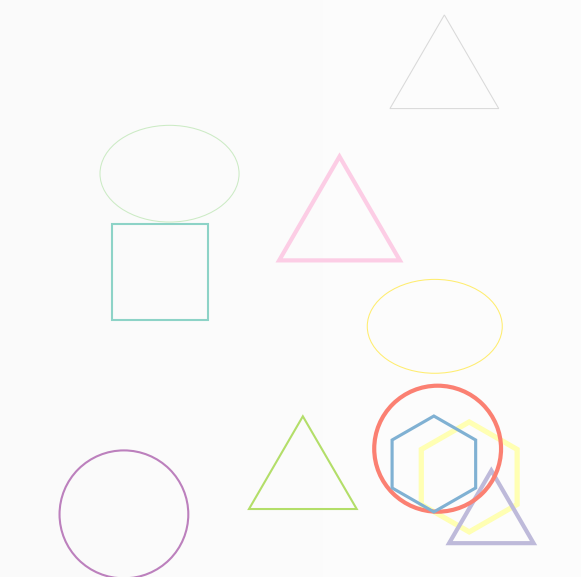[{"shape": "square", "thickness": 1, "radius": 0.41, "center": [0.275, 0.528]}, {"shape": "hexagon", "thickness": 2.5, "radius": 0.48, "center": [0.807, 0.173]}, {"shape": "triangle", "thickness": 2, "radius": 0.42, "center": [0.845, 0.101]}, {"shape": "circle", "thickness": 2, "radius": 0.55, "center": [0.753, 0.222]}, {"shape": "hexagon", "thickness": 1.5, "radius": 0.42, "center": [0.746, 0.196]}, {"shape": "triangle", "thickness": 1, "radius": 0.54, "center": [0.521, 0.171]}, {"shape": "triangle", "thickness": 2, "radius": 0.6, "center": [0.584, 0.608]}, {"shape": "triangle", "thickness": 0.5, "radius": 0.54, "center": [0.764, 0.865]}, {"shape": "circle", "thickness": 1, "radius": 0.55, "center": [0.213, 0.108]}, {"shape": "oval", "thickness": 0.5, "radius": 0.6, "center": [0.292, 0.698]}, {"shape": "oval", "thickness": 0.5, "radius": 0.58, "center": [0.748, 0.434]}]